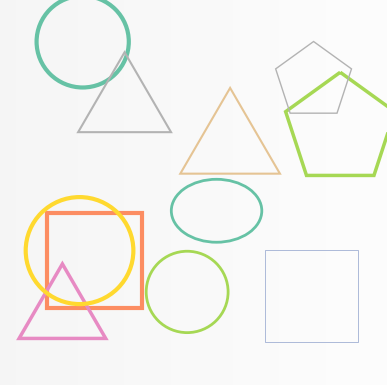[{"shape": "oval", "thickness": 2, "radius": 0.58, "center": [0.559, 0.453]}, {"shape": "circle", "thickness": 3, "radius": 0.59, "center": [0.213, 0.892]}, {"shape": "square", "thickness": 3, "radius": 0.61, "center": [0.243, 0.323]}, {"shape": "square", "thickness": 0.5, "radius": 0.6, "center": [0.804, 0.231]}, {"shape": "triangle", "thickness": 2.5, "radius": 0.65, "center": [0.161, 0.185]}, {"shape": "pentagon", "thickness": 2.5, "radius": 0.74, "center": [0.878, 0.664]}, {"shape": "circle", "thickness": 2, "radius": 0.53, "center": [0.483, 0.242]}, {"shape": "circle", "thickness": 3, "radius": 0.69, "center": [0.205, 0.349]}, {"shape": "triangle", "thickness": 1.5, "radius": 0.74, "center": [0.594, 0.623]}, {"shape": "pentagon", "thickness": 1, "radius": 0.51, "center": [0.809, 0.789]}, {"shape": "triangle", "thickness": 1.5, "radius": 0.69, "center": [0.321, 0.726]}]